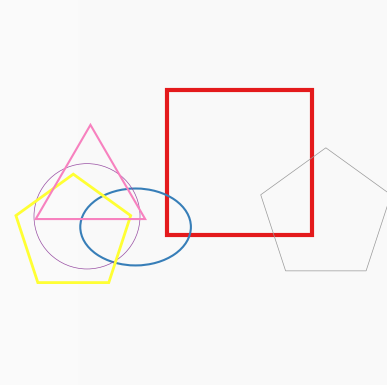[{"shape": "square", "thickness": 3, "radius": 0.94, "center": [0.618, 0.579]}, {"shape": "oval", "thickness": 1.5, "radius": 0.71, "center": [0.35, 0.41]}, {"shape": "circle", "thickness": 0.5, "radius": 0.68, "center": [0.225, 0.438]}, {"shape": "pentagon", "thickness": 2, "radius": 0.78, "center": [0.189, 0.392]}, {"shape": "triangle", "thickness": 1.5, "radius": 0.82, "center": [0.233, 0.513]}, {"shape": "pentagon", "thickness": 0.5, "radius": 0.88, "center": [0.841, 0.439]}]